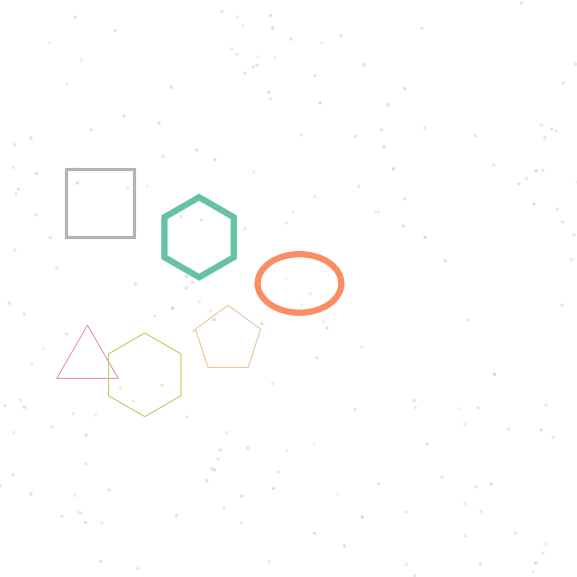[{"shape": "hexagon", "thickness": 3, "radius": 0.35, "center": [0.345, 0.588]}, {"shape": "oval", "thickness": 3, "radius": 0.36, "center": [0.519, 0.508]}, {"shape": "triangle", "thickness": 0.5, "radius": 0.31, "center": [0.151, 0.375]}, {"shape": "hexagon", "thickness": 0.5, "radius": 0.36, "center": [0.251, 0.35]}, {"shape": "pentagon", "thickness": 0.5, "radius": 0.3, "center": [0.395, 0.411]}, {"shape": "square", "thickness": 1.5, "radius": 0.29, "center": [0.174, 0.648]}]